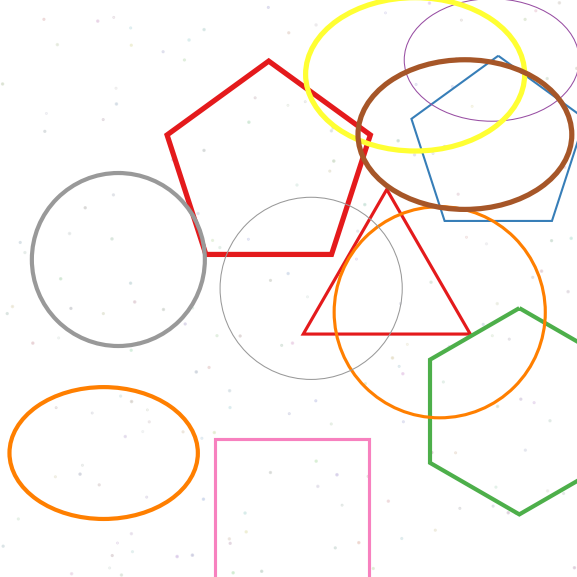[{"shape": "triangle", "thickness": 1.5, "radius": 0.83, "center": [0.67, 0.504]}, {"shape": "pentagon", "thickness": 2.5, "radius": 0.93, "center": [0.465, 0.708]}, {"shape": "pentagon", "thickness": 1, "radius": 0.79, "center": [0.863, 0.744]}, {"shape": "hexagon", "thickness": 2, "radius": 0.89, "center": [0.899, 0.287]}, {"shape": "oval", "thickness": 0.5, "radius": 0.76, "center": [0.851, 0.895]}, {"shape": "oval", "thickness": 2, "radius": 0.82, "center": [0.18, 0.215]}, {"shape": "circle", "thickness": 1.5, "radius": 0.91, "center": [0.761, 0.458]}, {"shape": "oval", "thickness": 2.5, "radius": 0.95, "center": [0.719, 0.87]}, {"shape": "oval", "thickness": 2.5, "radius": 0.93, "center": [0.805, 0.766]}, {"shape": "square", "thickness": 1.5, "radius": 0.67, "center": [0.505, 0.104]}, {"shape": "circle", "thickness": 0.5, "radius": 0.79, "center": [0.539, 0.5]}, {"shape": "circle", "thickness": 2, "radius": 0.75, "center": [0.205, 0.55]}]